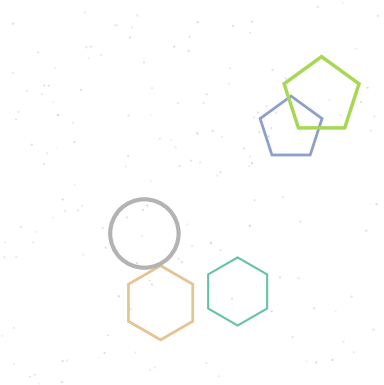[{"shape": "hexagon", "thickness": 1.5, "radius": 0.44, "center": [0.617, 0.243]}, {"shape": "pentagon", "thickness": 2, "radius": 0.42, "center": [0.756, 0.666]}, {"shape": "pentagon", "thickness": 2.5, "radius": 0.51, "center": [0.835, 0.751]}, {"shape": "hexagon", "thickness": 2, "radius": 0.48, "center": [0.417, 0.214]}, {"shape": "circle", "thickness": 3, "radius": 0.44, "center": [0.375, 0.393]}]